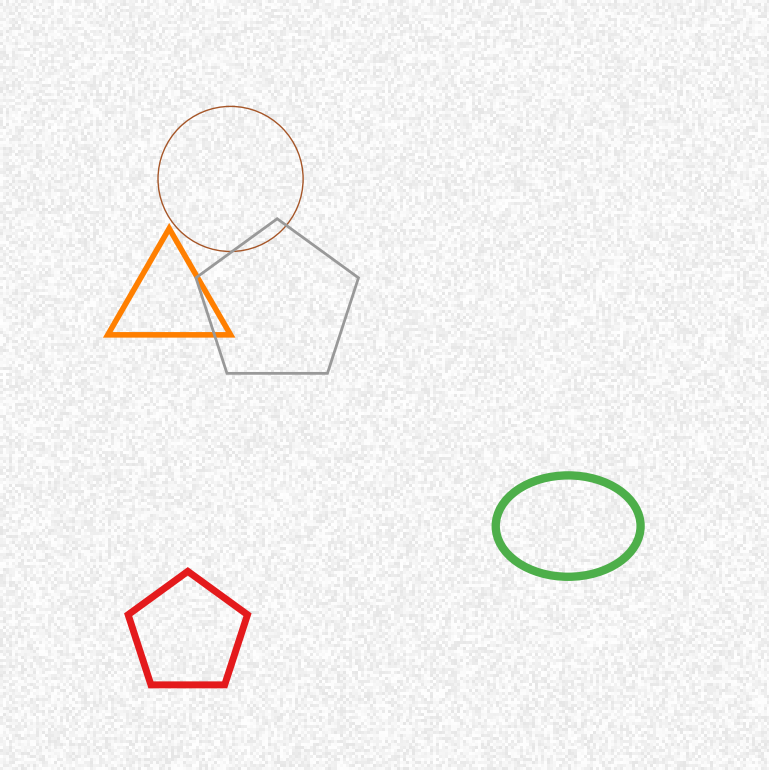[{"shape": "pentagon", "thickness": 2.5, "radius": 0.41, "center": [0.244, 0.177]}, {"shape": "oval", "thickness": 3, "radius": 0.47, "center": [0.738, 0.317]}, {"shape": "triangle", "thickness": 2, "radius": 0.46, "center": [0.22, 0.611]}, {"shape": "circle", "thickness": 0.5, "radius": 0.47, "center": [0.299, 0.768]}, {"shape": "pentagon", "thickness": 1, "radius": 0.55, "center": [0.36, 0.605]}]